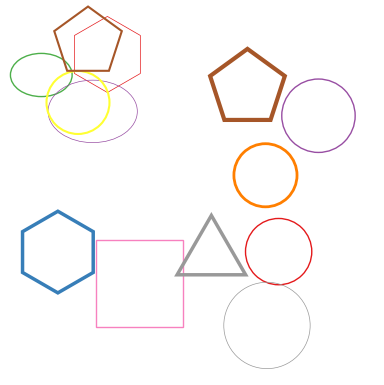[{"shape": "circle", "thickness": 1, "radius": 0.43, "center": [0.724, 0.346]}, {"shape": "hexagon", "thickness": 0.5, "radius": 0.49, "center": [0.279, 0.859]}, {"shape": "hexagon", "thickness": 2.5, "radius": 0.53, "center": [0.15, 0.345]}, {"shape": "oval", "thickness": 1, "radius": 0.4, "center": [0.107, 0.805]}, {"shape": "circle", "thickness": 1, "radius": 0.48, "center": [0.827, 0.699]}, {"shape": "oval", "thickness": 0.5, "radius": 0.58, "center": [0.241, 0.711]}, {"shape": "circle", "thickness": 2, "radius": 0.41, "center": [0.69, 0.545]}, {"shape": "circle", "thickness": 1.5, "radius": 0.41, "center": [0.203, 0.734]}, {"shape": "pentagon", "thickness": 3, "radius": 0.51, "center": [0.643, 0.771]}, {"shape": "pentagon", "thickness": 1.5, "radius": 0.46, "center": [0.229, 0.891]}, {"shape": "square", "thickness": 1, "radius": 0.56, "center": [0.363, 0.263]}, {"shape": "circle", "thickness": 0.5, "radius": 0.56, "center": [0.693, 0.155]}, {"shape": "triangle", "thickness": 2.5, "radius": 0.51, "center": [0.549, 0.338]}]